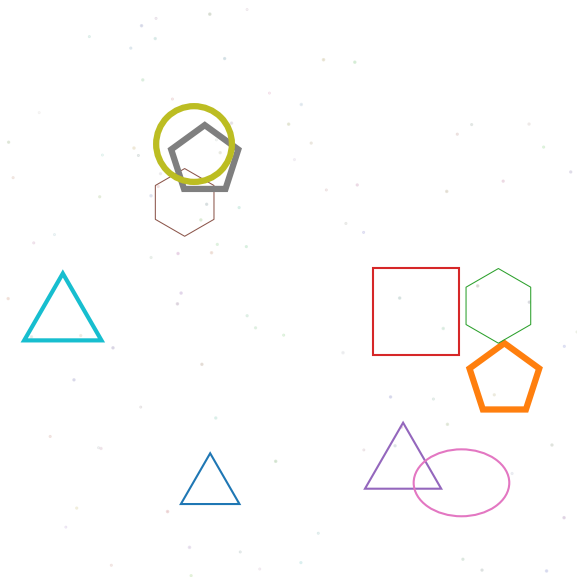[{"shape": "triangle", "thickness": 1, "radius": 0.29, "center": [0.364, 0.156]}, {"shape": "pentagon", "thickness": 3, "radius": 0.32, "center": [0.873, 0.341]}, {"shape": "hexagon", "thickness": 0.5, "radius": 0.32, "center": [0.863, 0.469]}, {"shape": "square", "thickness": 1, "radius": 0.37, "center": [0.72, 0.46]}, {"shape": "triangle", "thickness": 1, "radius": 0.38, "center": [0.698, 0.191]}, {"shape": "hexagon", "thickness": 0.5, "radius": 0.29, "center": [0.32, 0.649]}, {"shape": "oval", "thickness": 1, "radius": 0.41, "center": [0.799, 0.163]}, {"shape": "pentagon", "thickness": 3, "radius": 0.31, "center": [0.355, 0.721]}, {"shape": "circle", "thickness": 3, "radius": 0.33, "center": [0.336, 0.75]}, {"shape": "triangle", "thickness": 2, "radius": 0.39, "center": [0.109, 0.448]}]